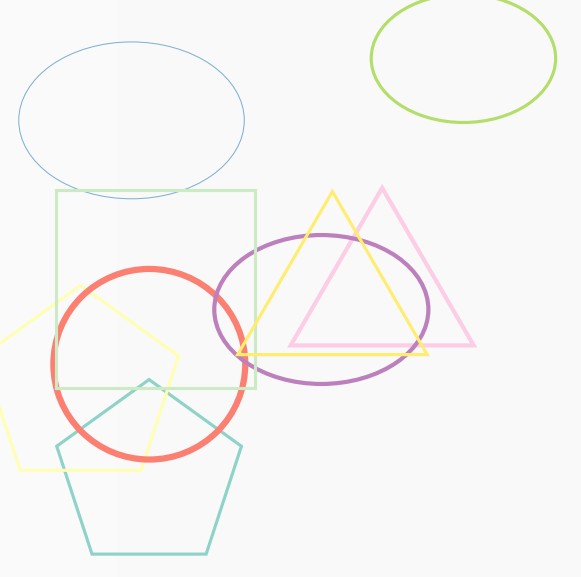[{"shape": "pentagon", "thickness": 1.5, "radius": 0.84, "center": [0.256, 0.175]}, {"shape": "pentagon", "thickness": 1.5, "radius": 0.89, "center": [0.139, 0.328]}, {"shape": "circle", "thickness": 3, "radius": 0.83, "center": [0.257, 0.368]}, {"shape": "oval", "thickness": 0.5, "radius": 0.97, "center": [0.226, 0.791]}, {"shape": "oval", "thickness": 1.5, "radius": 0.79, "center": [0.797, 0.898]}, {"shape": "triangle", "thickness": 2, "radius": 0.91, "center": [0.658, 0.492]}, {"shape": "oval", "thickness": 2, "radius": 0.92, "center": [0.553, 0.463]}, {"shape": "square", "thickness": 1.5, "radius": 0.86, "center": [0.267, 0.499]}, {"shape": "triangle", "thickness": 1.5, "radius": 0.94, "center": [0.572, 0.479]}]